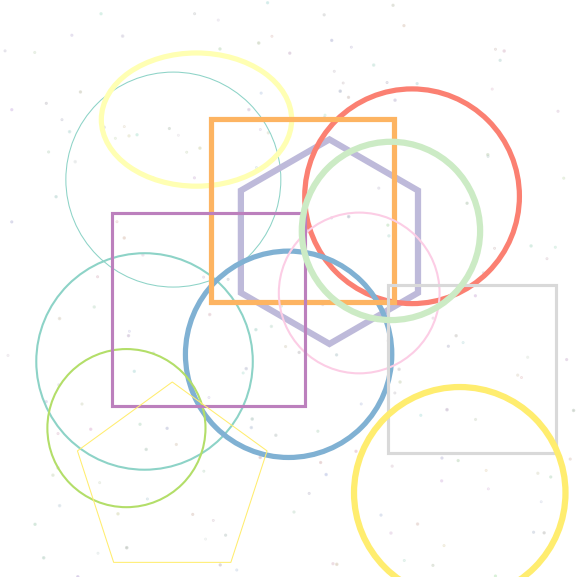[{"shape": "circle", "thickness": 0.5, "radius": 0.93, "center": [0.3, 0.688]}, {"shape": "circle", "thickness": 1, "radius": 0.94, "center": [0.25, 0.373]}, {"shape": "oval", "thickness": 2.5, "radius": 0.82, "center": [0.34, 0.792]}, {"shape": "hexagon", "thickness": 3, "radius": 0.89, "center": [0.57, 0.581]}, {"shape": "circle", "thickness": 2.5, "radius": 0.93, "center": [0.714, 0.659]}, {"shape": "circle", "thickness": 2.5, "radius": 0.89, "center": [0.5, 0.386]}, {"shape": "square", "thickness": 2.5, "radius": 0.8, "center": [0.524, 0.635]}, {"shape": "circle", "thickness": 1, "radius": 0.68, "center": [0.219, 0.258]}, {"shape": "circle", "thickness": 1, "radius": 0.7, "center": [0.622, 0.492]}, {"shape": "square", "thickness": 1.5, "radius": 0.73, "center": [0.818, 0.36]}, {"shape": "square", "thickness": 1.5, "radius": 0.83, "center": [0.361, 0.463]}, {"shape": "circle", "thickness": 3, "radius": 0.77, "center": [0.677, 0.599]}, {"shape": "circle", "thickness": 3, "radius": 0.92, "center": [0.796, 0.146]}, {"shape": "pentagon", "thickness": 0.5, "radius": 0.86, "center": [0.298, 0.165]}]